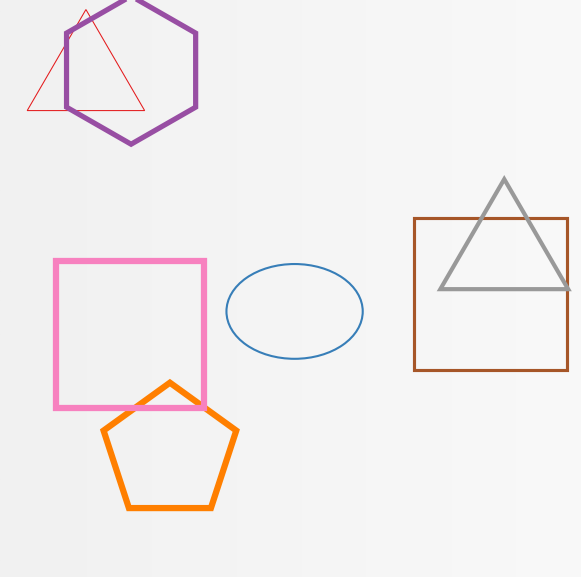[{"shape": "triangle", "thickness": 0.5, "radius": 0.58, "center": [0.148, 0.866]}, {"shape": "oval", "thickness": 1, "radius": 0.59, "center": [0.507, 0.46]}, {"shape": "hexagon", "thickness": 2.5, "radius": 0.64, "center": [0.226, 0.878]}, {"shape": "pentagon", "thickness": 3, "radius": 0.6, "center": [0.292, 0.216]}, {"shape": "square", "thickness": 1.5, "radius": 0.66, "center": [0.843, 0.489]}, {"shape": "square", "thickness": 3, "radius": 0.64, "center": [0.223, 0.42]}, {"shape": "triangle", "thickness": 2, "radius": 0.63, "center": [0.868, 0.562]}]